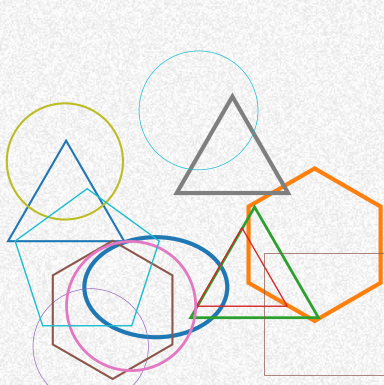[{"shape": "triangle", "thickness": 1.5, "radius": 0.87, "center": [0.172, 0.461]}, {"shape": "oval", "thickness": 3, "radius": 0.93, "center": [0.405, 0.254]}, {"shape": "hexagon", "thickness": 3, "radius": 0.99, "center": [0.817, 0.364]}, {"shape": "triangle", "thickness": 2, "radius": 0.96, "center": [0.661, 0.271]}, {"shape": "triangle", "thickness": 1, "radius": 0.68, "center": [0.628, 0.273]}, {"shape": "circle", "thickness": 0.5, "radius": 0.75, "center": [0.236, 0.1]}, {"shape": "square", "thickness": 0.5, "radius": 0.79, "center": [0.845, 0.185]}, {"shape": "hexagon", "thickness": 1.5, "radius": 0.9, "center": [0.292, 0.195]}, {"shape": "circle", "thickness": 2, "radius": 0.84, "center": [0.341, 0.205]}, {"shape": "triangle", "thickness": 3, "radius": 0.83, "center": [0.604, 0.582]}, {"shape": "circle", "thickness": 1.5, "radius": 0.75, "center": [0.169, 0.581]}, {"shape": "pentagon", "thickness": 1, "radius": 0.98, "center": [0.226, 0.313]}, {"shape": "circle", "thickness": 0.5, "radius": 0.77, "center": [0.516, 0.713]}]